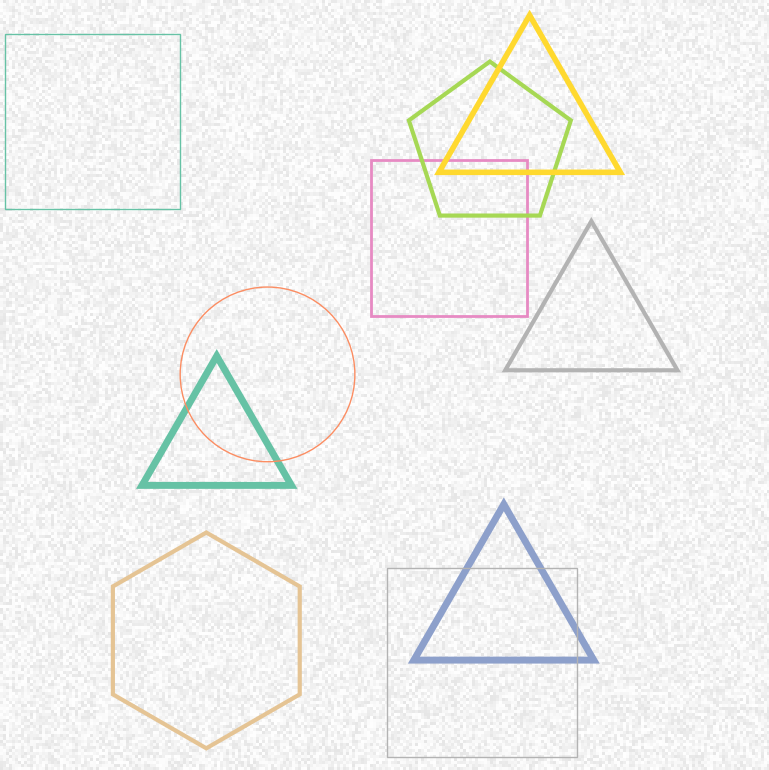[{"shape": "square", "thickness": 0.5, "radius": 0.57, "center": [0.12, 0.843]}, {"shape": "triangle", "thickness": 2.5, "radius": 0.56, "center": [0.281, 0.426]}, {"shape": "circle", "thickness": 0.5, "radius": 0.57, "center": [0.347, 0.514]}, {"shape": "triangle", "thickness": 2.5, "radius": 0.67, "center": [0.654, 0.21]}, {"shape": "square", "thickness": 1, "radius": 0.51, "center": [0.583, 0.691]}, {"shape": "pentagon", "thickness": 1.5, "radius": 0.55, "center": [0.636, 0.809]}, {"shape": "triangle", "thickness": 2, "radius": 0.68, "center": [0.688, 0.844]}, {"shape": "hexagon", "thickness": 1.5, "radius": 0.7, "center": [0.268, 0.168]}, {"shape": "triangle", "thickness": 1.5, "radius": 0.65, "center": [0.768, 0.584]}, {"shape": "square", "thickness": 0.5, "radius": 0.61, "center": [0.626, 0.139]}]